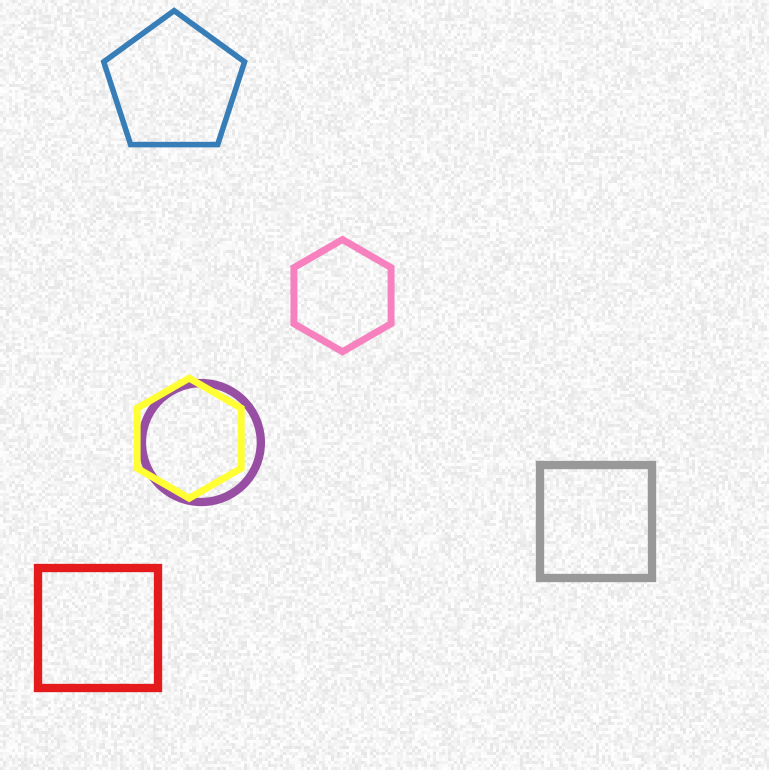[{"shape": "square", "thickness": 3, "radius": 0.39, "center": [0.128, 0.184]}, {"shape": "pentagon", "thickness": 2, "radius": 0.48, "center": [0.226, 0.89]}, {"shape": "circle", "thickness": 3, "radius": 0.39, "center": [0.262, 0.425]}, {"shape": "hexagon", "thickness": 2.5, "radius": 0.39, "center": [0.246, 0.431]}, {"shape": "hexagon", "thickness": 2.5, "radius": 0.36, "center": [0.445, 0.616]}, {"shape": "square", "thickness": 3, "radius": 0.37, "center": [0.774, 0.323]}]